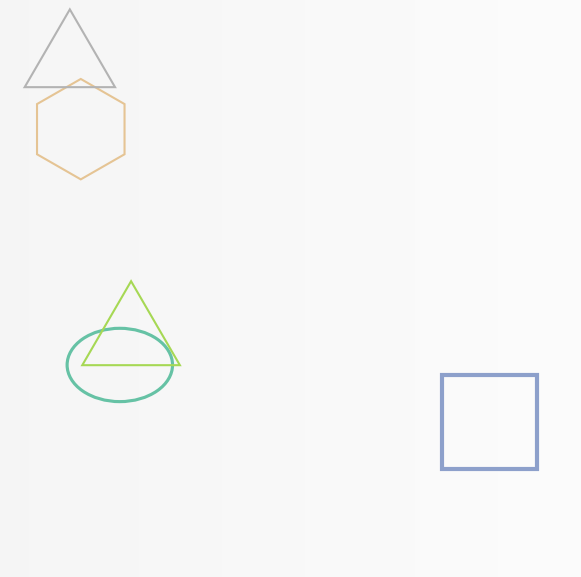[{"shape": "oval", "thickness": 1.5, "radius": 0.45, "center": [0.206, 0.367]}, {"shape": "square", "thickness": 2, "radius": 0.41, "center": [0.843, 0.269]}, {"shape": "triangle", "thickness": 1, "radius": 0.48, "center": [0.226, 0.415]}, {"shape": "hexagon", "thickness": 1, "radius": 0.43, "center": [0.139, 0.775]}, {"shape": "triangle", "thickness": 1, "radius": 0.45, "center": [0.12, 0.893]}]